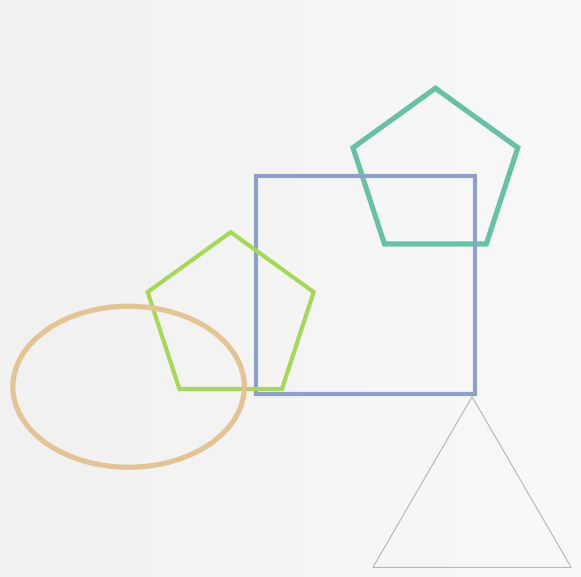[{"shape": "pentagon", "thickness": 2.5, "radius": 0.75, "center": [0.749, 0.697]}, {"shape": "square", "thickness": 2, "radius": 0.94, "center": [0.629, 0.505]}, {"shape": "pentagon", "thickness": 2, "radius": 0.75, "center": [0.397, 0.447]}, {"shape": "oval", "thickness": 2.5, "radius": 1.0, "center": [0.221, 0.329]}, {"shape": "triangle", "thickness": 0.5, "radius": 0.99, "center": [0.812, 0.115]}]